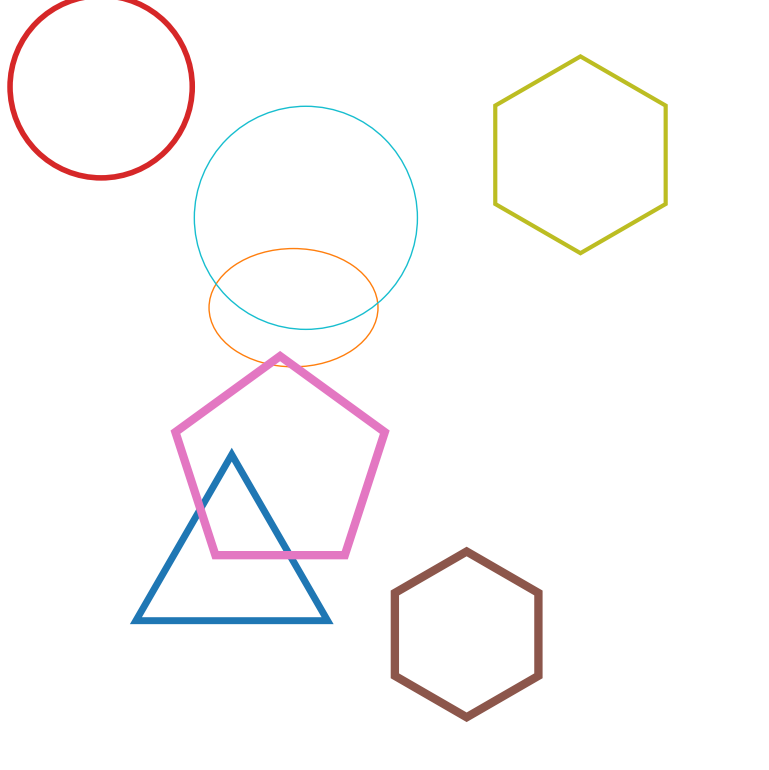[{"shape": "triangle", "thickness": 2.5, "radius": 0.72, "center": [0.301, 0.266]}, {"shape": "oval", "thickness": 0.5, "radius": 0.55, "center": [0.381, 0.6]}, {"shape": "circle", "thickness": 2, "radius": 0.59, "center": [0.131, 0.887]}, {"shape": "hexagon", "thickness": 3, "radius": 0.54, "center": [0.606, 0.176]}, {"shape": "pentagon", "thickness": 3, "radius": 0.71, "center": [0.364, 0.395]}, {"shape": "hexagon", "thickness": 1.5, "radius": 0.64, "center": [0.754, 0.799]}, {"shape": "circle", "thickness": 0.5, "radius": 0.72, "center": [0.397, 0.717]}]